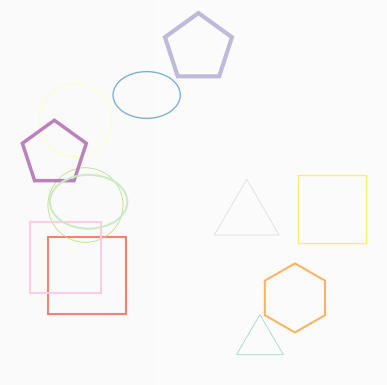[{"shape": "triangle", "thickness": 0.5, "radius": 0.35, "center": [0.671, 0.113]}, {"shape": "circle", "thickness": 0.5, "radius": 0.47, "center": [0.194, 0.688]}, {"shape": "pentagon", "thickness": 3, "radius": 0.45, "center": [0.512, 0.875]}, {"shape": "square", "thickness": 1.5, "radius": 0.5, "center": [0.225, 0.284]}, {"shape": "oval", "thickness": 1, "radius": 0.43, "center": [0.378, 0.753]}, {"shape": "hexagon", "thickness": 1.5, "radius": 0.45, "center": [0.761, 0.226]}, {"shape": "circle", "thickness": 0.5, "radius": 0.48, "center": [0.221, 0.467]}, {"shape": "square", "thickness": 1.5, "radius": 0.46, "center": [0.169, 0.331]}, {"shape": "triangle", "thickness": 0.5, "radius": 0.48, "center": [0.637, 0.438]}, {"shape": "pentagon", "thickness": 2.5, "radius": 0.43, "center": [0.14, 0.601]}, {"shape": "oval", "thickness": 1.5, "radius": 0.5, "center": [0.229, 0.476]}, {"shape": "square", "thickness": 1, "radius": 0.44, "center": [0.857, 0.457]}]